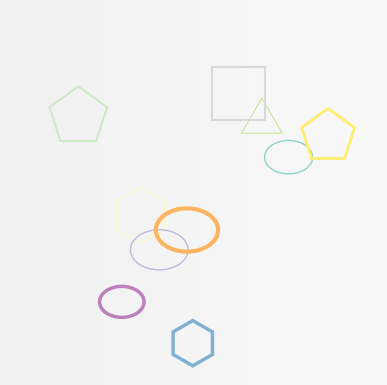[{"shape": "oval", "thickness": 1, "radius": 0.31, "center": [0.745, 0.592]}, {"shape": "hexagon", "thickness": 0.5, "radius": 0.36, "center": [0.362, 0.441]}, {"shape": "oval", "thickness": 1, "radius": 0.37, "center": [0.411, 0.351]}, {"shape": "hexagon", "thickness": 2.5, "radius": 0.29, "center": [0.497, 0.109]}, {"shape": "oval", "thickness": 3, "radius": 0.4, "center": [0.482, 0.403]}, {"shape": "triangle", "thickness": 0.5, "radius": 0.3, "center": [0.676, 0.685]}, {"shape": "square", "thickness": 1.5, "radius": 0.34, "center": [0.615, 0.757]}, {"shape": "oval", "thickness": 2.5, "radius": 0.29, "center": [0.314, 0.216]}, {"shape": "pentagon", "thickness": 1.5, "radius": 0.39, "center": [0.202, 0.697]}, {"shape": "pentagon", "thickness": 2, "radius": 0.36, "center": [0.847, 0.646]}]